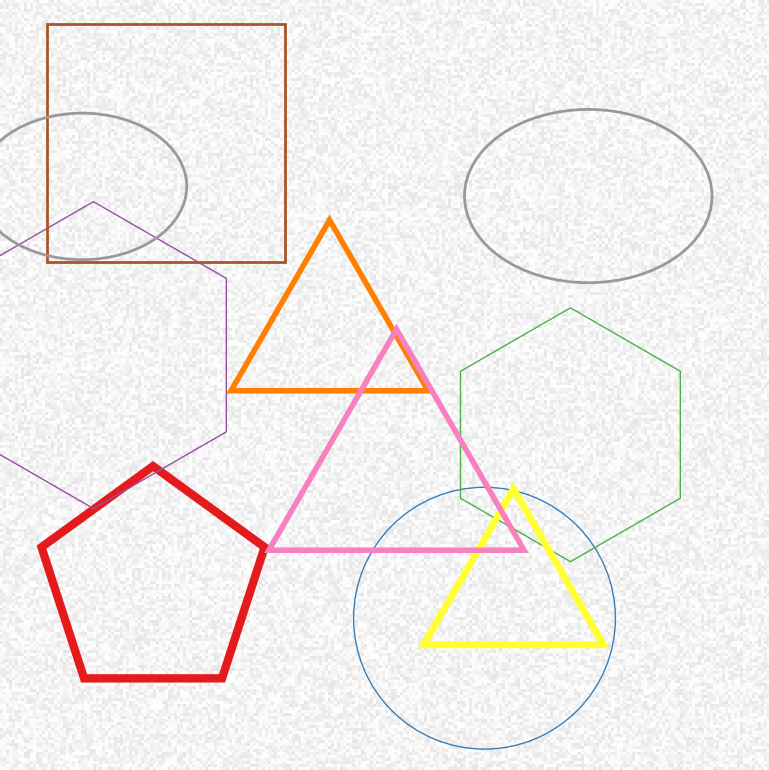[{"shape": "pentagon", "thickness": 3, "radius": 0.76, "center": [0.199, 0.242]}, {"shape": "circle", "thickness": 0.5, "radius": 0.85, "center": [0.629, 0.197]}, {"shape": "hexagon", "thickness": 0.5, "radius": 0.82, "center": [0.741, 0.435]}, {"shape": "hexagon", "thickness": 0.5, "radius": 1.0, "center": [0.121, 0.539]}, {"shape": "triangle", "thickness": 2, "radius": 0.74, "center": [0.428, 0.566]}, {"shape": "triangle", "thickness": 2.5, "radius": 0.67, "center": [0.667, 0.23]}, {"shape": "square", "thickness": 1, "radius": 0.77, "center": [0.216, 0.814]}, {"shape": "triangle", "thickness": 2, "radius": 0.96, "center": [0.515, 0.381]}, {"shape": "oval", "thickness": 1, "radius": 0.68, "center": [0.107, 0.758]}, {"shape": "oval", "thickness": 1, "radius": 0.8, "center": [0.764, 0.745]}]